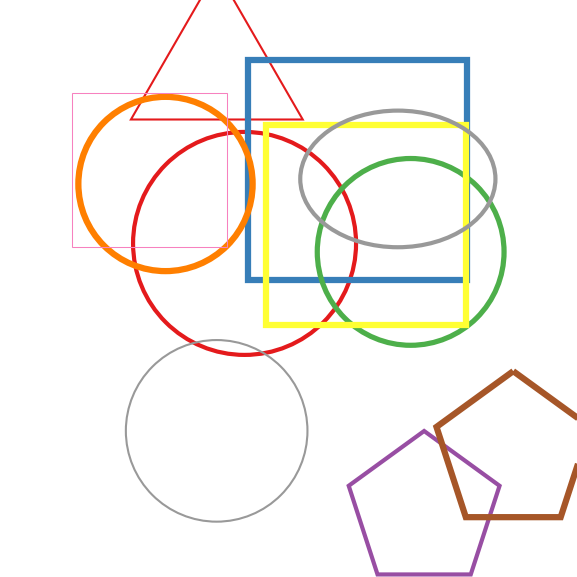[{"shape": "triangle", "thickness": 1, "radius": 0.86, "center": [0.375, 0.878]}, {"shape": "circle", "thickness": 2, "radius": 0.97, "center": [0.423, 0.578]}, {"shape": "square", "thickness": 3, "radius": 0.95, "center": [0.619, 0.705]}, {"shape": "circle", "thickness": 2.5, "radius": 0.81, "center": [0.711, 0.563]}, {"shape": "pentagon", "thickness": 2, "radius": 0.69, "center": [0.734, 0.115]}, {"shape": "circle", "thickness": 3, "radius": 0.75, "center": [0.287, 0.681]}, {"shape": "square", "thickness": 3, "radius": 0.87, "center": [0.634, 0.61]}, {"shape": "pentagon", "thickness": 3, "radius": 0.7, "center": [0.889, 0.217]}, {"shape": "square", "thickness": 0.5, "radius": 0.67, "center": [0.259, 0.705]}, {"shape": "oval", "thickness": 2, "radius": 0.84, "center": [0.689, 0.689]}, {"shape": "circle", "thickness": 1, "radius": 0.79, "center": [0.375, 0.253]}]